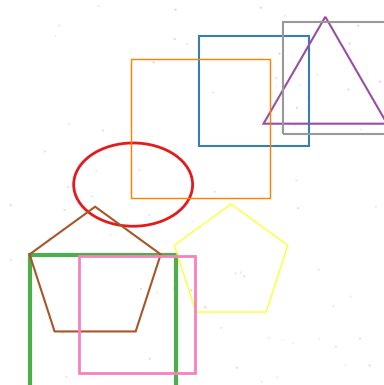[{"shape": "oval", "thickness": 2, "radius": 0.77, "center": [0.346, 0.521]}, {"shape": "square", "thickness": 1.5, "radius": 0.71, "center": [0.659, 0.763]}, {"shape": "square", "thickness": 3, "radius": 0.95, "center": [0.269, 0.149]}, {"shape": "triangle", "thickness": 1.5, "radius": 0.93, "center": [0.845, 0.771]}, {"shape": "square", "thickness": 1, "radius": 0.9, "center": [0.52, 0.665]}, {"shape": "pentagon", "thickness": 1, "radius": 0.78, "center": [0.6, 0.315]}, {"shape": "pentagon", "thickness": 1.5, "radius": 0.9, "center": [0.247, 0.284]}, {"shape": "square", "thickness": 2, "radius": 0.75, "center": [0.357, 0.183]}, {"shape": "square", "thickness": 1.5, "radius": 0.72, "center": [0.879, 0.798]}]